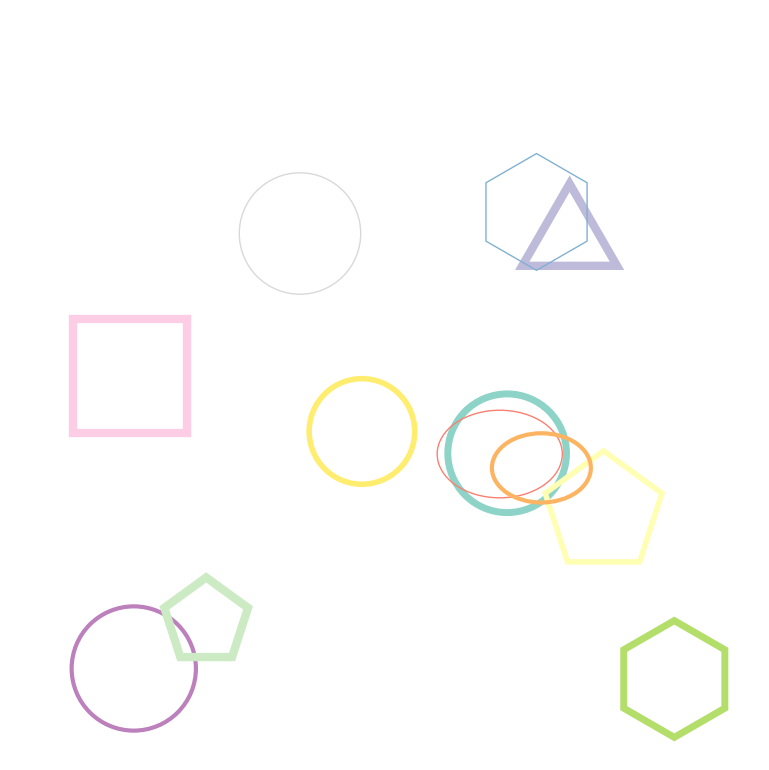[{"shape": "circle", "thickness": 2.5, "radius": 0.39, "center": [0.659, 0.411]}, {"shape": "pentagon", "thickness": 2, "radius": 0.4, "center": [0.784, 0.335]}, {"shape": "triangle", "thickness": 3, "radius": 0.36, "center": [0.74, 0.69]}, {"shape": "oval", "thickness": 0.5, "radius": 0.41, "center": [0.649, 0.41]}, {"shape": "hexagon", "thickness": 0.5, "radius": 0.38, "center": [0.697, 0.725]}, {"shape": "oval", "thickness": 1.5, "radius": 0.32, "center": [0.703, 0.392]}, {"shape": "hexagon", "thickness": 2.5, "radius": 0.38, "center": [0.876, 0.118]}, {"shape": "square", "thickness": 3, "radius": 0.37, "center": [0.169, 0.511]}, {"shape": "circle", "thickness": 0.5, "radius": 0.39, "center": [0.39, 0.697]}, {"shape": "circle", "thickness": 1.5, "radius": 0.4, "center": [0.174, 0.132]}, {"shape": "pentagon", "thickness": 3, "radius": 0.29, "center": [0.268, 0.193]}, {"shape": "circle", "thickness": 2, "radius": 0.34, "center": [0.47, 0.44]}]